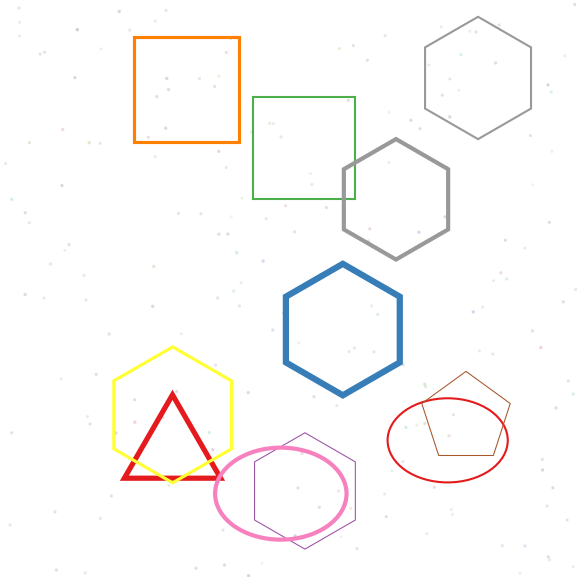[{"shape": "oval", "thickness": 1, "radius": 0.52, "center": [0.775, 0.237]}, {"shape": "triangle", "thickness": 2.5, "radius": 0.48, "center": [0.299, 0.219]}, {"shape": "hexagon", "thickness": 3, "radius": 0.57, "center": [0.594, 0.428]}, {"shape": "square", "thickness": 1, "radius": 0.44, "center": [0.527, 0.743]}, {"shape": "hexagon", "thickness": 0.5, "radius": 0.5, "center": [0.528, 0.149]}, {"shape": "square", "thickness": 1.5, "radius": 0.46, "center": [0.323, 0.844]}, {"shape": "hexagon", "thickness": 1.5, "radius": 0.59, "center": [0.299, 0.281]}, {"shape": "pentagon", "thickness": 0.5, "radius": 0.4, "center": [0.807, 0.276]}, {"shape": "oval", "thickness": 2, "radius": 0.57, "center": [0.486, 0.144]}, {"shape": "hexagon", "thickness": 1, "radius": 0.53, "center": [0.828, 0.864]}, {"shape": "hexagon", "thickness": 2, "radius": 0.52, "center": [0.686, 0.654]}]